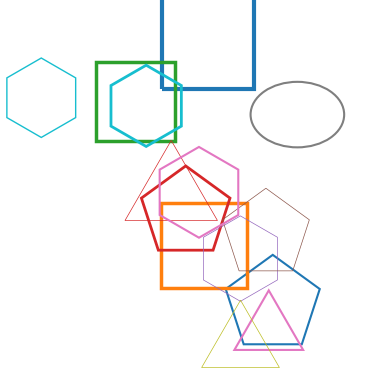[{"shape": "pentagon", "thickness": 1.5, "radius": 0.64, "center": [0.708, 0.21]}, {"shape": "square", "thickness": 3, "radius": 0.6, "center": [0.539, 0.887]}, {"shape": "square", "thickness": 2.5, "radius": 0.56, "center": [0.529, 0.363]}, {"shape": "square", "thickness": 2.5, "radius": 0.51, "center": [0.352, 0.736]}, {"shape": "triangle", "thickness": 0.5, "radius": 0.69, "center": [0.445, 0.497]}, {"shape": "pentagon", "thickness": 2, "radius": 0.6, "center": [0.482, 0.448]}, {"shape": "hexagon", "thickness": 0.5, "radius": 0.55, "center": [0.624, 0.328]}, {"shape": "pentagon", "thickness": 0.5, "radius": 0.59, "center": [0.691, 0.392]}, {"shape": "hexagon", "thickness": 1.5, "radius": 0.59, "center": [0.517, 0.5]}, {"shape": "triangle", "thickness": 1.5, "radius": 0.52, "center": [0.698, 0.143]}, {"shape": "oval", "thickness": 1.5, "radius": 0.61, "center": [0.772, 0.702]}, {"shape": "triangle", "thickness": 0.5, "radius": 0.58, "center": [0.625, 0.104]}, {"shape": "hexagon", "thickness": 2, "radius": 0.53, "center": [0.38, 0.725]}, {"shape": "hexagon", "thickness": 1, "radius": 0.52, "center": [0.107, 0.746]}]